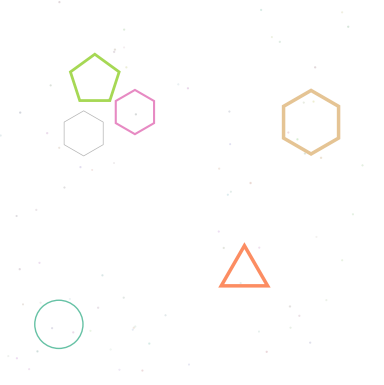[{"shape": "circle", "thickness": 1, "radius": 0.31, "center": [0.153, 0.158]}, {"shape": "triangle", "thickness": 2.5, "radius": 0.35, "center": [0.635, 0.292]}, {"shape": "hexagon", "thickness": 1.5, "radius": 0.29, "center": [0.35, 0.709]}, {"shape": "pentagon", "thickness": 2, "radius": 0.33, "center": [0.246, 0.793]}, {"shape": "hexagon", "thickness": 2.5, "radius": 0.41, "center": [0.808, 0.683]}, {"shape": "hexagon", "thickness": 0.5, "radius": 0.29, "center": [0.217, 0.654]}]